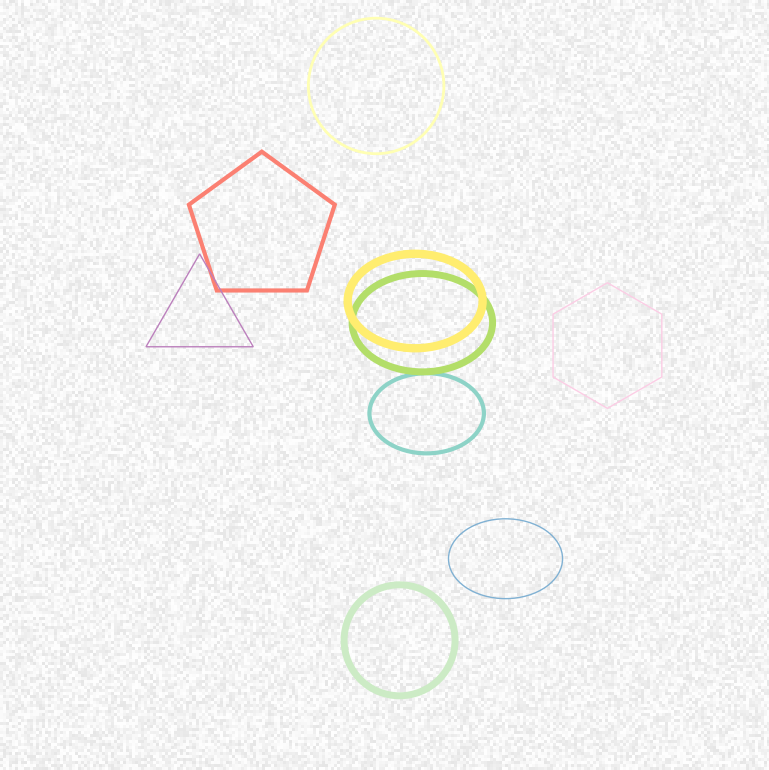[{"shape": "oval", "thickness": 1.5, "radius": 0.37, "center": [0.554, 0.463]}, {"shape": "circle", "thickness": 1, "radius": 0.44, "center": [0.488, 0.888]}, {"shape": "pentagon", "thickness": 1.5, "radius": 0.5, "center": [0.34, 0.703]}, {"shape": "oval", "thickness": 0.5, "radius": 0.37, "center": [0.657, 0.274]}, {"shape": "oval", "thickness": 2.5, "radius": 0.46, "center": [0.549, 0.581]}, {"shape": "hexagon", "thickness": 0.5, "radius": 0.41, "center": [0.789, 0.551]}, {"shape": "triangle", "thickness": 0.5, "radius": 0.4, "center": [0.259, 0.59]}, {"shape": "circle", "thickness": 2.5, "radius": 0.36, "center": [0.519, 0.168]}, {"shape": "oval", "thickness": 3, "radius": 0.44, "center": [0.539, 0.609]}]